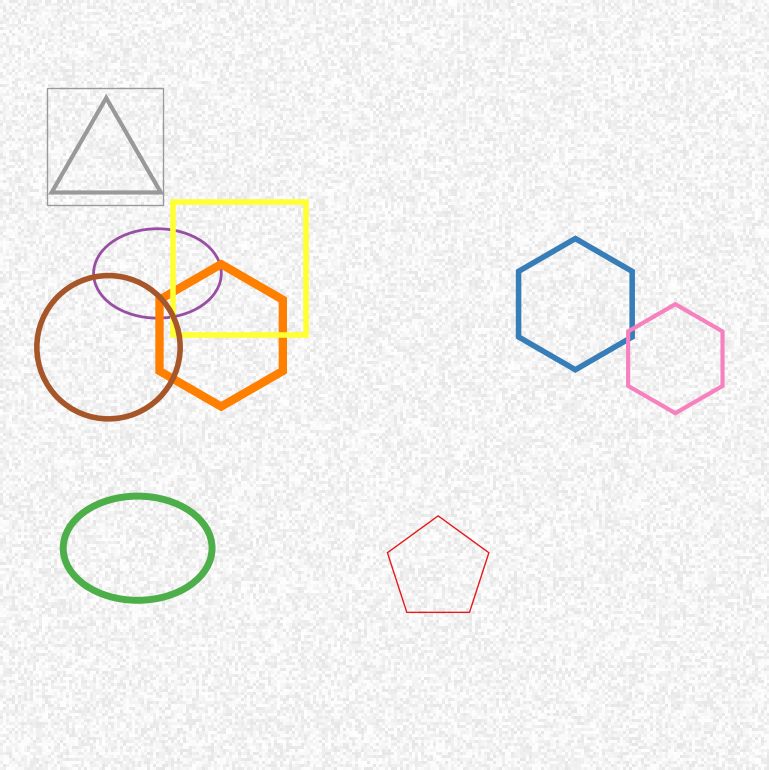[{"shape": "pentagon", "thickness": 0.5, "radius": 0.35, "center": [0.569, 0.261]}, {"shape": "hexagon", "thickness": 2, "radius": 0.43, "center": [0.747, 0.605]}, {"shape": "oval", "thickness": 2.5, "radius": 0.48, "center": [0.179, 0.288]}, {"shape": "oval", "thickness": 1, "radius": 0.41, "center": [0.204, 0.645]}, {"shape": "hexagon", "thickness": 3, "radius": 0.46, "center": [0.287, 0.564]}, {"shape": "square", "thickness": 2, "radius": 0.43, "center": [0.311, 0.651]}, {"shape": "circle", "thickness": 2, "radius": 0.47, "center": [0.141, 0.549]}, {"shape": "hexagon", "thickness": 1.5, "radius": 0.35, "center": [0.877, 0.534]}, {"shape": "square", "thickness": 0.5, "radius": 0.38, "center": [0.136, 0.81]}, {"shape": "triangle", "thickness": 1.5, "radius": 0.41, "center": [0.138, 0.791]}]